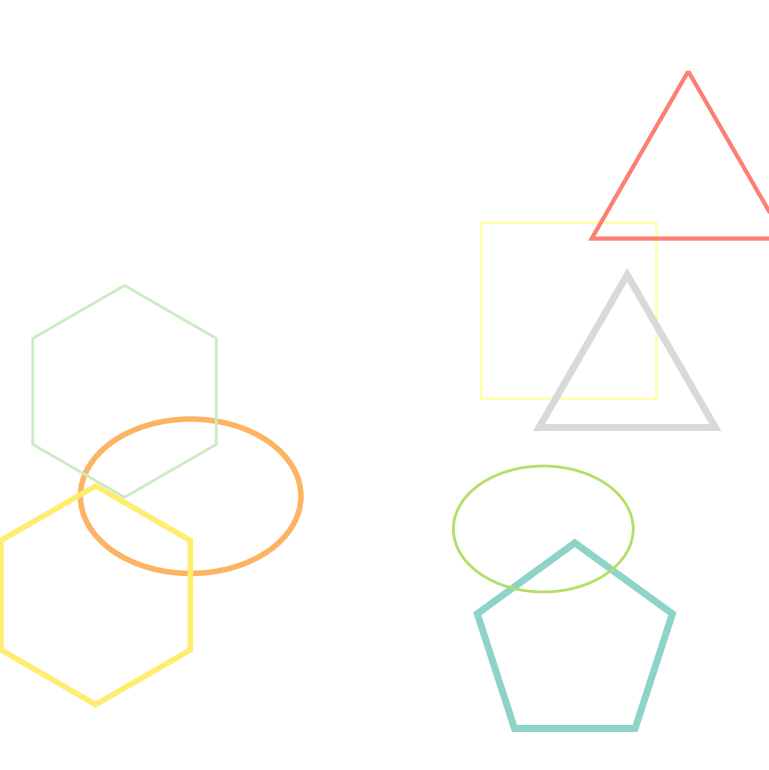[{"shape": "pentagon", "thickness": 2.5, "radius": 0.67, "center": [0.747, 0.162]}, {"shape": "square", "thickness": 1, "radius": 0.57, "center": [0.738, 0.598]}, {"shape": "triangle", "thickness": 1.5, "radius": 0.72, "center": [0.894, 0.763]}, {"shape": "oval", "thickness": 2, "radius": 0.72, "center": [0.248, 0.356]}, {"shape": "oval", "thickness": 1, "radius": 0.58, "center": [0.706, 0.313]}, {"shape": "triangle", "thickness": 2.5, "radius": 0.66, "center": [0.815, 0.511]}, {"shape": "hexagon", "thickness": 1, "radius": 0.69, "center": [0.162, 0.492]}, {"shape": "hexagon", "thickness": 2, "radius": 0.71, "center": [0.124, 0.227]}]